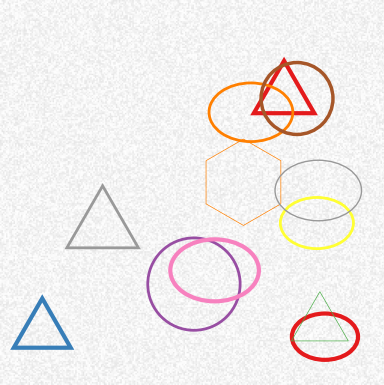[{"shape": "oval", "thickness": 3, "radius": 0.43, "center": [0.844, 0.125]}, {"shape": "triangle", "thickness": 3, "radius": 0.45, "center": [0.738, 0.751]}, {"shape": "triangle", "thickness": 3, "radius": 0.43, "center": [0.11, 0.14]}, {"shape": "triangle", "thickness": 0.5, "radius": 0.43, "center": [0.831, 0.157]}, {"shape": "circle", "thickness": 2, "radius": 0.6, "center": [0.504, 0.262]}, {"shape": "oval", "thickness": 2, "radius": 0.54, "center": [0.652, 0.708]}, {"shape": "hexagon", "thickness": 0.5, "radius": 0.56, "center": [0.632, 0.527]}, {"shape": "oval", "thickness": 2, "radius": 0.47, "center": [0.823, 0.421]}, {"shape": "circle", "thickness": 2.5, "radius": 0.47, "center": [0.771, 0.744]}, {"shape": "oval", "thickness": 3, "radius": 0.58, "center": [0.557, 0.298]}, {"shape": "oval", "thickness": 1, "radius": 0.56, "center": [0.827, 0.505]}, {"shape": "triangle", "thickness": 2, "radius": 0.54, "center": [0.267, 0.41]}]